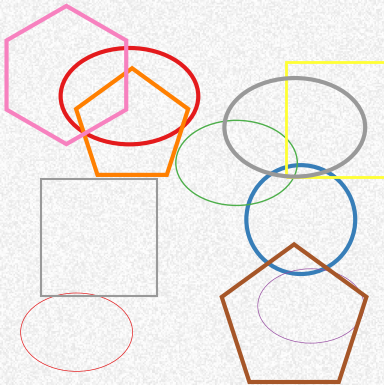[{"shape": "oval", "thickness": 0.5, "radius": 0.73, "center": [0.199, 0.137]}, {"shape": "oval", "thickness": 3, "radius": 0.89, "center": [0.336, 0.75]}, {"shape": "circle", "thickness": 3, "radius": 0.71, "center": [0.781, 0.43]}, {"shape": "oval", "thickness": 1, "radius": 0.79, "center": [0.614, 0.577]}, {"shape": "oval", "thickness": 0.5, "radius": 0.69, "center": [0.807, 0.205]}, {"shape": "pentagon", "thickness": 3, "radius": 0.77, "center": [0.343, 0.67]}, {"shape": "square", "thickness": 2, "radius": 0.75, "center": [0.892, 0.689]}, {"shape": "pentagon", "thickness": 3, "radius": 0.99, "center": [0.764, 0.168]}, {"shape": "hexagon", "thickness": 3, "radius": 0.9, "center": [0.172, 0.805]}, {"shape": "square", "thickness": 1.5, "radius": 0.76, "center": [0.257, 0.383]}, {"shape": "oval", "thickness": 3, "radius": 0.91, "center": [0.766, 0.669]}]